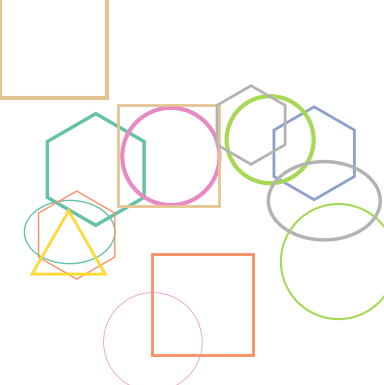[{"shape": "oval", "thickness": 1, "radius": 0.59, "center": [0.181, 0.397]}, {"shape": "hexagon", "thickness": 2.5, "radius": 0.73, "center": [0.249, 0.56]}, {"shape": "square", "thickness": 2, "radius": 0.65, "center": [0.525, 0.21]}, {"shape": "hexagon", "thickness": 1, "radius": 0.57, "center": [0.199, 0.389]}, {"shape": "hexagon", "thickness": 2, "radius": 0.6, "center": [0.816, 0.602]}, {"shape": "circle", "thickness": 3, "radius": 0.63, "center": [0.444, 0.594]}, {"shape": "circle", "thickness": 0.5, "radius": 0.64, "center": [0.397, 0.112]}, {"shape": "circle", "thickness": 3, "radius": 0.57, "center": [0.702, 0.637]}, {"shape": "circle", "thickness": 1.5, "radius": 0.75, "center": [0.879, 0.321]}, {"shape": "triangle", "thickness": 2, "radius": 0.55, "center": [0.178, 0.343]}, {"shape": "square", "thickness": 3, "radius": 0.69, "center": [0.139, 0.885]}, {"shape": "square", "thickness": 2, "radius": 0.66, "center": [0.437, 0.596]}, {"shape": "oval", "thickness": 2.5, "radius": 0.73, "center": [0.842, 0.479]}, {"shape": "hexagon", "thickness": 2, "radius": 0.51, "center": [0.652, 0.675]}]